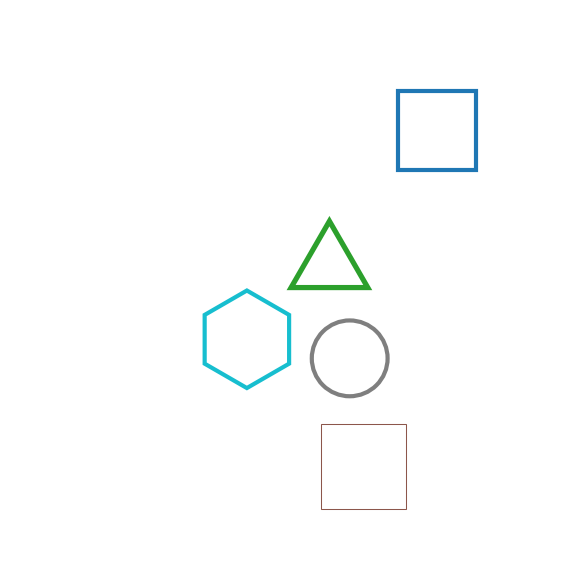[{"shape": "square", "thickness": 2, "radius": 0.34, "center": [0.757, 0.773]}, {"shape": "triangle", "thickness": 2.5, "radius": 0.38, "center": [0.57, 0.54]}, {"shape": "square", "thickness": 0.5, "radius": 0.37, "center": [0.629, 0.192]}, {"shape": "circle", "thickness": 2, "radius": 0.33, "center": [0.606, 0.379]}, {"shape": "hexagon", "thickness": 2, "radius": 0.42, "center": [0.428, 0.412]}]